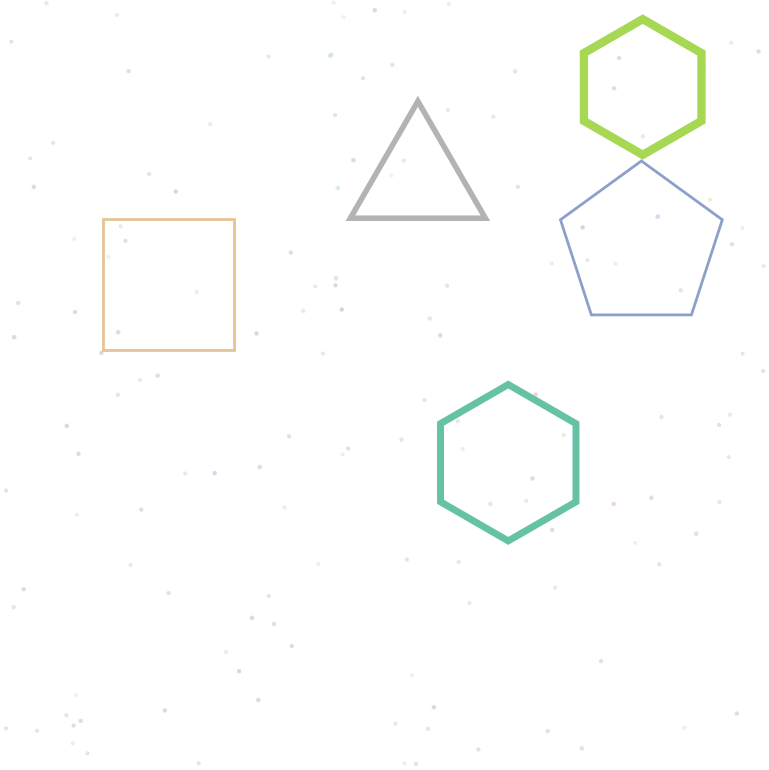[{"shape": "hexagon", "thickness": 2.5, "radius": 0.51, "center": [0.66, 0.399]}, {"shape": "pentagon", "thickness": 1, "radius": 0.55, "center": [0.833, 0.68]}, {"shape": "hexagon", "thickness": 3, "radius": 0.44, "center": [0.835, 0.887]}, {"shape": "square", "thickness": 1, "radius": 0.43, "center": [0.218, 0.63]}, {"shape": "triangle", "thickness": 2, "radius": 0.51, "center": [0.543, 0.767]}]